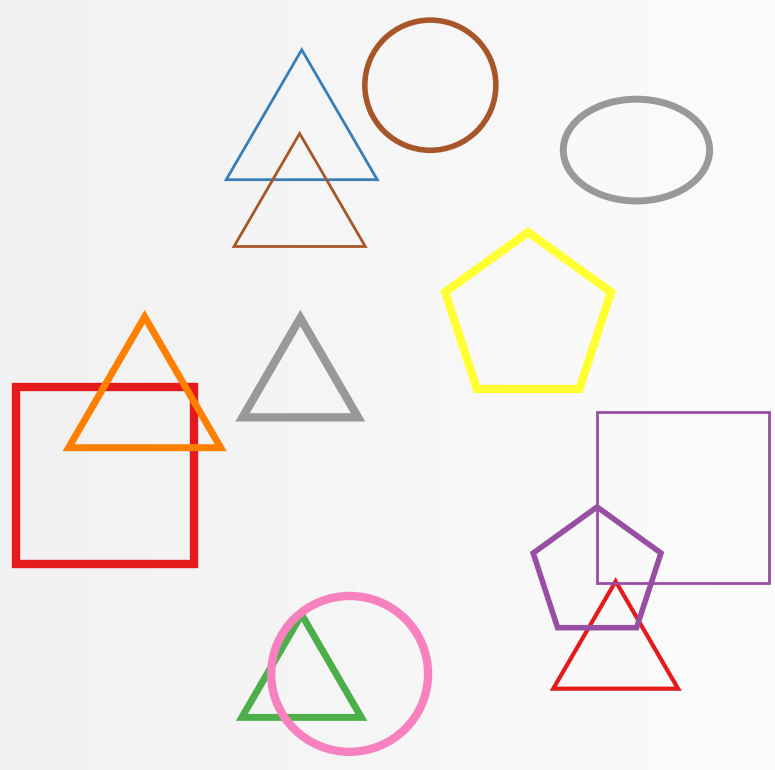[{"shape": "square", "thickness": 3, "radius": 0.57, "center": [0.135, 0.383]}, {"shape": "triangle", "thickness": 1.5, "radius": 0.46, "center": [0.794, 0.152]}, {"shape": "triangle", "thickness": 1, "radius": 0.56, "center": [0.389, 0.823]}, {"shape": "triangle", "thickness": 2.5, "radius": 0.45, "center": [0.389, 0.113]}, {"shape": "pentagon", "thickness": 2, "radius": 0.43, "center": [0.77, 0.255]}, {"shape": "square", "thickness": 1, "radius": 0.55, "center": [0.882, 0.354]}, {"shape": "triangle", "thickness": 2.5, "radius": 0.57, "center": [0.187, 0.475]}, {"shape": "pentagon", "thickness": 3, "radius": 0.56, "center": [0.681, 0.586]}, {"shape": "circle", "thickness": 2, "radius": 0.42, "center": [0.555, 0.889]}, {"shape": "triangle", "thickness": 1, "radius": 0.49, "center": [0.387, 0.729]}, {"shape": "circle", "thickness": 3, "radius": 0.51, "center": [0.451, 0.125]}, {"shape": "triangle", "thickness": 3, "radius": 0.43, "center": [0.387, 0.501]}, {"shape": "oval", "thickness": 2.5, "radius": 0.47, "center": [0.821, 0.805]}]